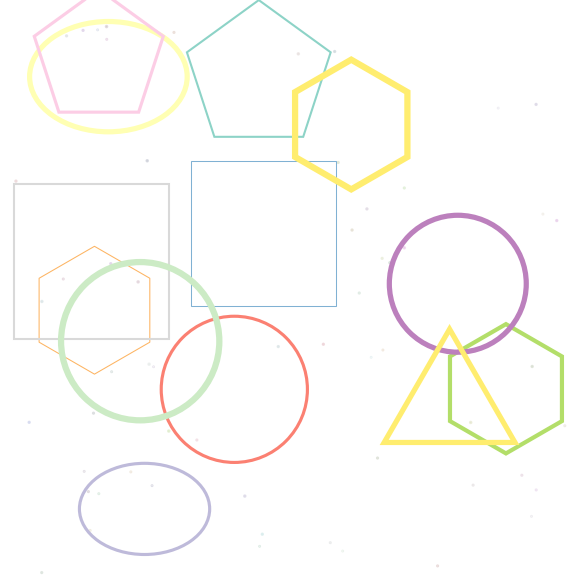[{"shape": "pentagon", "thickness": 1, "radius": 0.65, "center": [0.448, 0.868]}, {"shape": "oval", "thickness": 2.5, "radius": 0.68, "center": [0.188, 0.866]}, {"shape": "oval", "thickness": 1.5, "radius": 0.56, "center": [0.25, 0.118]}, {"shape": "circle", "thickness": 1.5, "radius": 0.63, "center": [0.406, 0.325]}, {"shape": "square", "thickness": 0.5, "radius": 0.63, "center": [0.456, 0.595]}, {"shape": "hexagon", "thickness": 0.5, "radius": 0.55, "center": [0.164, 0.462]}, {"shape": "hexagon", "thickness": 2, "radius": 0.56, "center": [0.876, 0.326]}, {"shape": "pentagon", "thickness": 1.5, "radius": 0.59, "center": [0.171, 0.9]}, {"shape": "square", "thickness": 1, "radius": 0.67, "center": [0.159, 0.546]}, {"shape": "circle", "thickness": 2.5, "radius": 0.59, "center": [0.793, 0.508]}, {"shape": "circle", "thickness": 3, "radius": 0.69, "center": [0.243, 0.408]}, {"shape": "hexagon", "thickness": 3, "radius": 0.56, "center": [0.608, 0.784]}, {"shape": "triangle", "thickness": 2.5, "radius": 0.65, "center": [0.778, 0.298]}]